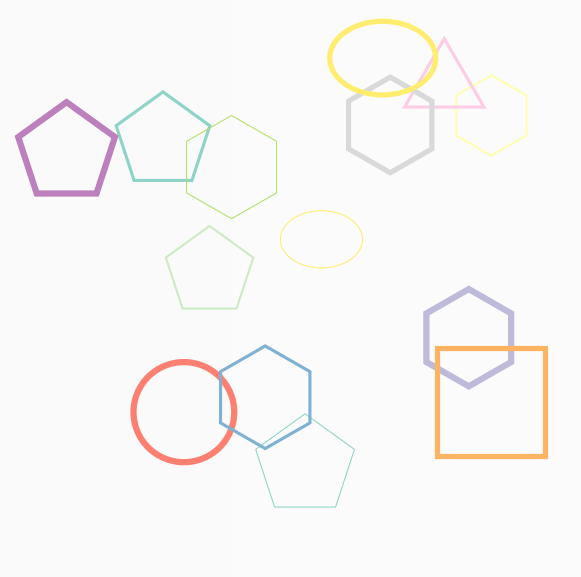[{"shape": "pentagon", "thickness": 1.5, "radius": 0.42, "center": [0.28, 0.755]}, {"shape": "pentagon", "thickness": 0.5, "radius": 0.45, "center": [0.525, 0.193]}, {"shape": "hexagon", "thickness": 1, "radius": 0.35, "center": [0.845, 0.799]}, {"shape": "hexagon", "thickness": 3, "radius": 0.42, "center": [0.806, 0.414]}, {"shape": "circle", "thickness": 3, "radius": 0.43, "center": [0.316, 0.285]}, {"shape": "hexagon", "thickness": 1.5, "radius": 0.44, "center": [0.456, 0.311]}, {"shape": "square", "thickness": 2.5, "radius": 0.47, "center": [0.845, 0.303]}, {"shape": "hexagon", "thickness": 0.5, "radius": 0.45, "center": [0.398, 0.71]}, {"shape": "triangle", "thickness": 1.5, "radius": 0.39, "center": [0.764, 0.853]}, {"shape": "hexagon", "thickness": 2.5, "radius": 0.41, "center": [0.671, 0.783]}, {"shape": "pentagon", "thickness": 3, "radius": 0.44, "center": [0.115, 0.735]}, {"shape": "pentagon", "thickness": 1, "radius": 0.4, "center": [0.361, 0.529]}, {"shape": "oval", "thickness": 2.5, "radius": 0.46, "center": [0.658, 0.899]}, {"shape": "oval", "thickness": 0.5, "radius": 0.35, "center": [0.553, 0.585]}]